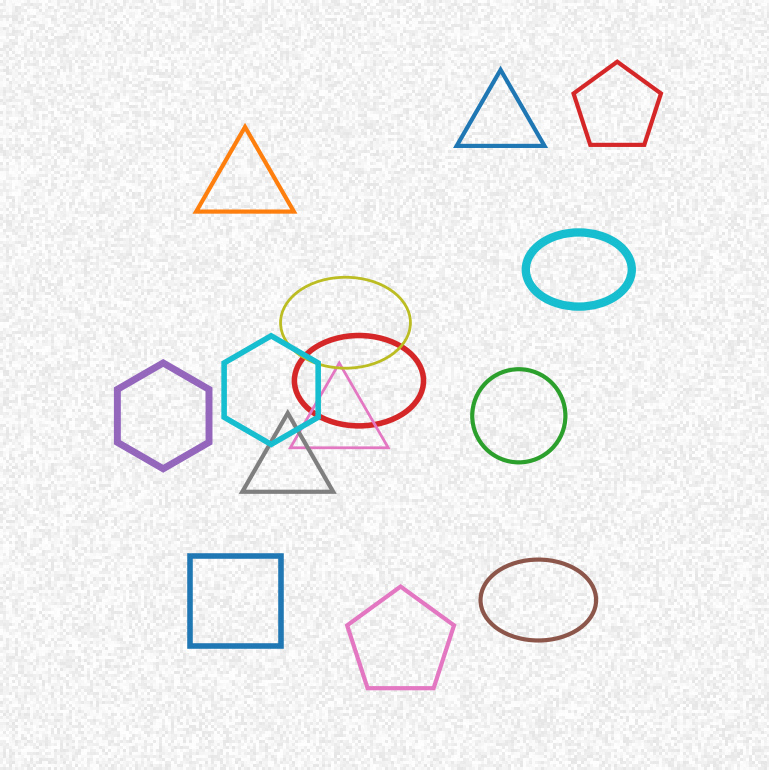[{"shape": "square", "thickness": 2, "radius": 0.29, "center": [0.306, 0.219]}, {"shape": "triangle", "thickness": 1.5, "radius": 0.33, "center": [0.65, 0.843]}, {"shape": "triangle", "thickness": 1.5, "radius": 0.37, "center": [0.318, 0.762]}, {"shape": "circle", "thickness": 1.5, "radius": 0.3, "center": [0.674, 0.46]}, {"shape": "oval", "thickness": 2, "radius": 0.42, "center": [0.466, 0.506]}, {"shape": "pentagon", "thickness": 1.5, "radius": 0.3, "center": [0.802, 0.86]}, {"shape": "hexagon", "thickness": 2.5, "radius": 0.34, "center": [0.212, 0.46]}, {"shape": "oval", "thickness": 1.5, "radius": 0.38, "center": [0.699, 0.221]}, {"shape": "triangle", "thickness": 1, "radius": 0.37, "center": [0.441, 0.455]}, {"shape": "pentagon", "thickness": 1.5, "radius": 0.36, "center": [0.52, 0.165]}, {"shape": "triangle", "thickness": 1.5, "radius": 0.34, "center": [0.374, 0.395]}, {"shape": "oval", "thickness": 1, "radius": 0.42, "center": [0.449, 0.581]}, {"shape": "hexagon", "thickness": 2, "radius": 0.35, "center": [0.352, 0.493]}, {"shape": "oval", "thickness": 3, "radius": 0.34, "center": [0.752, 0.65]}]